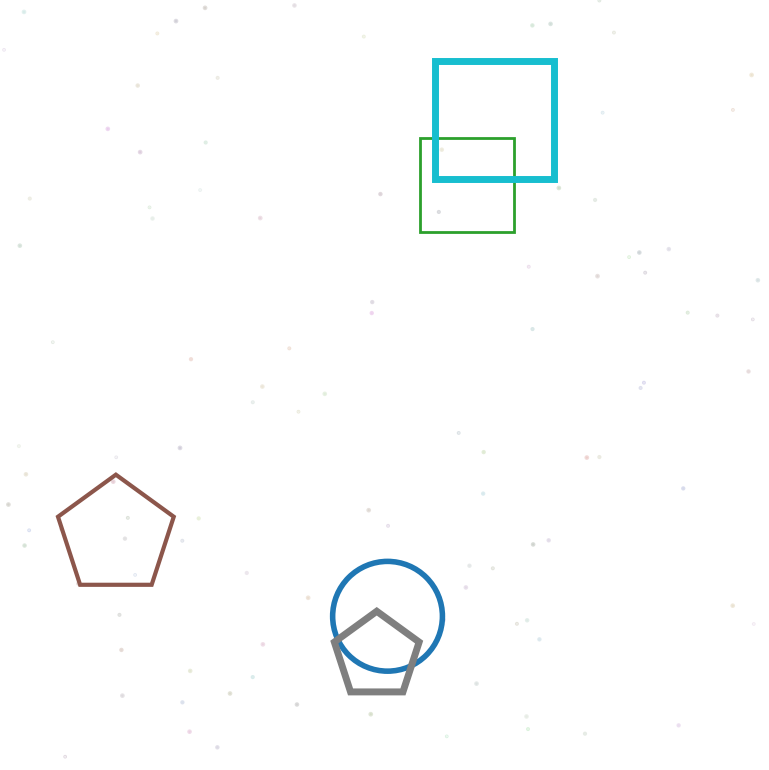[{"shape": "circle", "thickness": 2, "radius": 0.36, "center": [0.503, 0.2]}, {"shape": "square", "thickness": 1, "radius": 0.3, "center": [0.606, 0.76]}, {"shape": "pentagon", "thickness": 1.5, "radius": 0.4, "center": [0.15, 0.304]}, {"shape": "pentagon", "thickness": 2.5, "radius": 0.29, "center": [0.489, 0.148]}, {"shape": "square", "thickness": 2.5, "radius": 0.39, "center": [0.642, 0.844]}]